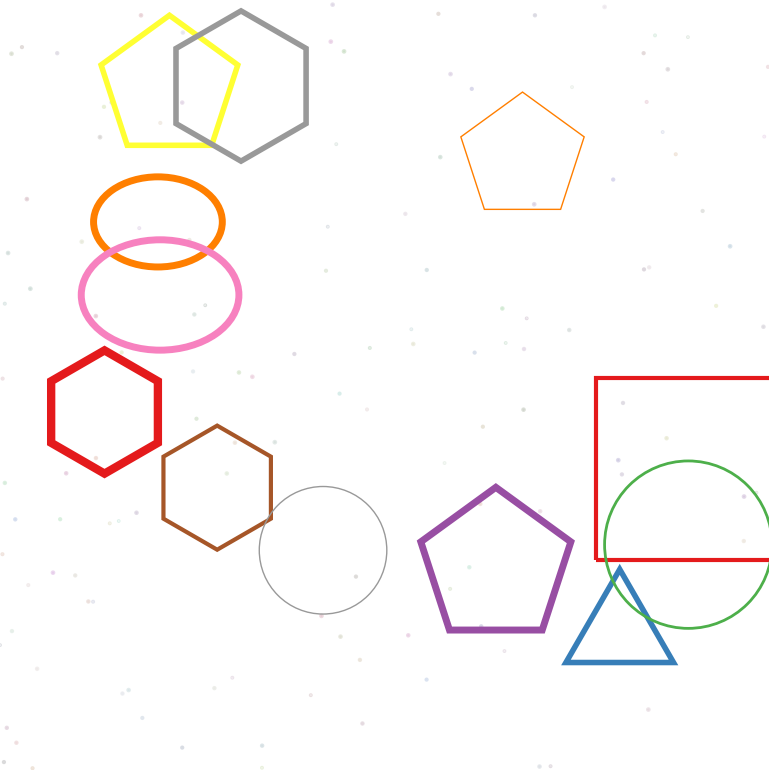[{"shape": "square", "thickness": 1.5, "radius": 0.59, "center": [0.891, 0.391]}, {"shape": "hexagon", "thickness": 3, "radius": 0.4, "center": [0.136, 0.465]}, {"shape": "triangle", "thickness": 2, "radius": 0.4, "center": [0.805, 0.18]}, {"shape": "circle", "thickness": 1, "radius": 0.54, "center": [0.894, 0.293]}, {"shape": "pentagon", "thickness": 2.5, "radius": 0.51, "center": [0.644, 0.265]}, {"shape": "pentagon", "thickness": 0.5, "radius": 0.42, "center": [0.679, 0.796]}, {"shape": "oval", "thickness": 2.5, "radius": 0.42, "center": [0.205, 0.712]}, {"shape": "pentagon", "thickness": 2, "radius": 0.47, "center": [0.22, 0.887]}, {"shape": "hexagon", "thickness": 1.5, "radius": 0.4, "center": [0.282, 0.367]}, {"shape": "oval", "thickness": 2.5, "radius": 0.51, "center": [0.208, 0.617]}, {"shape": "circle", "thickness": 0.5, "radius": 0.41, "center": [0.42, 0.285]}, {"shape": "hexagon", "thickness": 2, "radius": 0.49, "center": [0.313, 0.888]}]